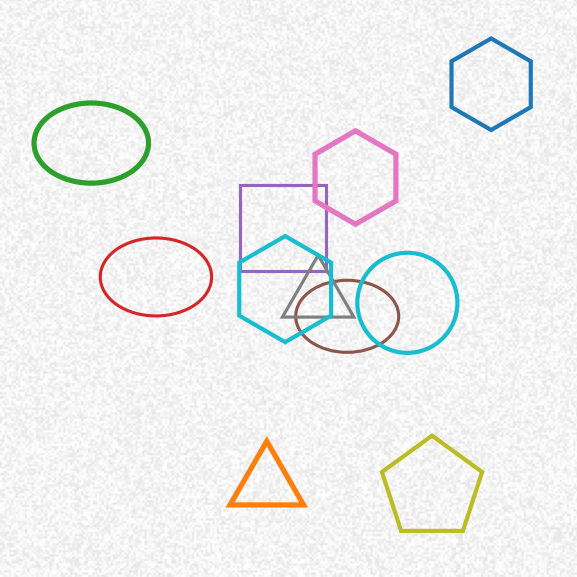[{"shape": "hexagon", "thickness": 2, "radius": 0.4, "center": [0.85, 0.853]}, {"shape": "triangle", "thickness": 2.5, "radius": 0.37, "center": [0.462, 0.162]}, {"shape": "oval", "thickness": 2.5, "radius": 0.5, "center": [0.158, 0.751]}, {"shape": "oval", "thickness": 1.5, "radius": 0.48, "center": [0.27, 0.52]}, {"shape": "square", "thickness": 1.5, "radius": 0.37, "center": [0.491, 0.604]}, {"shape": "oval", "thickness": 1.5, "radius": 0.45, "center": [0.601, 0.451]}, {"shape": "hexagon", "thickness": 2.5, "radius": 0.4, "center": [0.616, 0.692]}, {"shape": "triangle", "thickness": 1.5, "radius": 0.36, "center": [0.551, 0.486]}, {"shape": "pentagon", "thickness": 2, "radius": 0.46, "center": [0.748, 0.154]}, {"shape": "circle", "thickness": 2, "radius": 0.43, "center": [0.705, 0.475]}, {"shape": "hexagon", "thickness": 2, "radius": 0.46, "center": [0.494, 0.498]}]